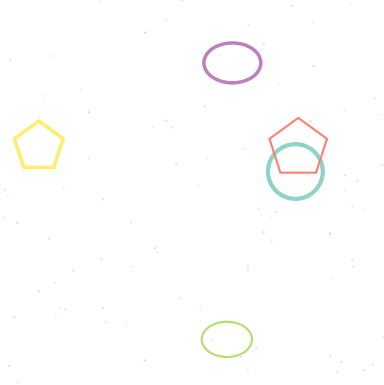[{"shape": "circle", "thickness": 3, "radius": 0.36, "center": [0.767, 0.554]}, {"shape": "pentagon", "thickness": 1.5, "radius": 0.39, "center": [0.775, 0.615]}, {"shape": "oval", "thickness": 1.5, "radius": 0.33, "center": [0.589, 0.119]}, {"shape": "oval", "thickness": 2.5, "radius": 0.37, "center": [0.603, 0.837]}, {"shape": "pentagon", "thickness": 2.5, "radius": 0.33, "center": [0.101, 0.619]}]